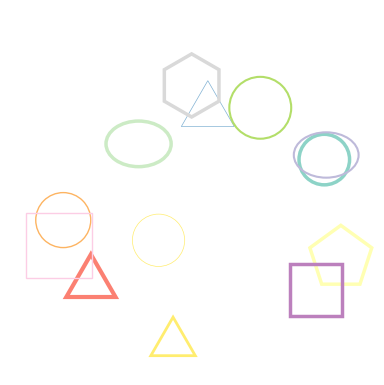[{"shape": "circle", "thickness": 2.5, "radius": 0.33, "center": [0.842, 0.586]}, {"shape": "pentagon", "thickness": 2.5, "radius": 0.42, "center": [0.885, 0.33]}, {"shape": "oval", "thickness": 1.5, "radius": 0.42, "center": [0.847, 0.597]}, {"shape": "triangle", "thickness": 3, "radius": 0.37, "center": [0.236, 0.265]}, {"shape": "triangle", "thickness": 0.5, "radius": 0.4, "center": [0.54, 0.711]}, {"shape": "circle", "thickness": 1, "radius": 0.36, "center": [0.164, 0.428]}, {"shape": "circle", "thickness": 1.5, "radius": 0.4, "center": [0.676, 0.72]}, {"shape": "square", "thickness": 1, "radius": 0.43, "center": [0.153, 0.363]}, {"shape": "hexagon", "thickness": 2.5, "radius": 0.41, "center": [0.498, 0.778]}, {"shape": "square", "thickness": 2.5, "radius": 0.34, "center": [0.822, 0.247]}, {"shape": "oval", "thickness": 2.5, "radius": 0.42, "center": [0.36, 0.626]}, {"shape": "circle", "thickness": 0.5, "radius": 0.34, "center": [0.412, 0.376]}, {"shape": "triangle", "thickness": 2, "radius": 0.33, "center": [0.449, 0.11]}]